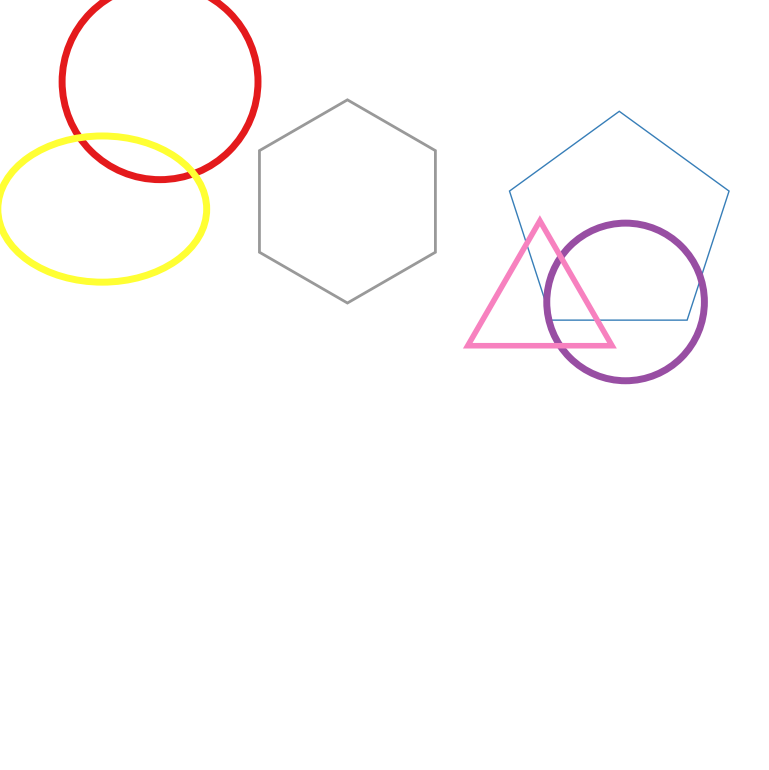[{"shape": "circle", "thickness": 2.5, "radius": 0.64, "center": [0.208, 0.894]}, {"shape": "pentagon", "thickness": 0.5, "radius": 0.75, "center": [0.804, 0.706]}, {"shape": "circle", "thickness": 2.5, "radius": 0.51, "center": [0.812, 0.608]}, {"shape": "oval", "thickness": 2.5, "radius": 0.68, "center": [0.133, 0.728]}, {"shape": "triangle", "thickness": 2, "radius": 0.54, "center": [0.701, 0.605]}, {"shape": "hexagon", "thickness": 1, "radius": 0.66, "center": [0.451, 0.738]}]